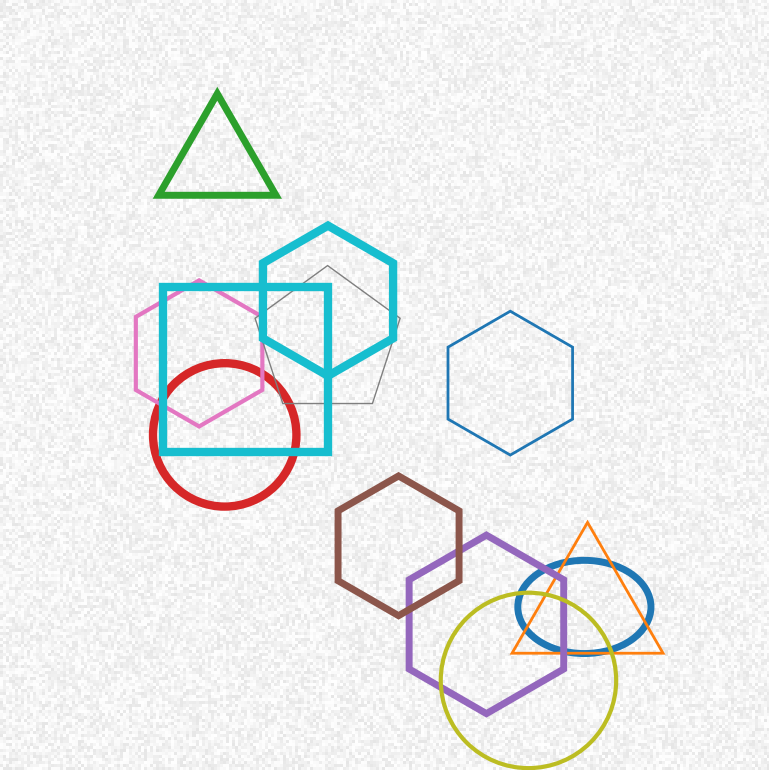[{"shape": "hexagon", "thickness": 1, "radius": 0.47, "center": [0.663, 0.502]}, {"shape": "oval", "thickness": 2.5, "radius": 0.43, "center": [0.759, 0.212]}, {"shape": "triangle", "thickness": 1, "radius": 0.57, "center": [0.763, 0.208]}, {"shape": "triangle", "thickness": 2.5, "radius": 0.44, "center": [0.282, 0.79]}, {"shape": "circle", "thickness": 3, "radius": 0.47, "center": [0.292, 0.435]}, {"shape": "hexagon", "thickness": 2.5, "radius": 0.58, "center": [0.632, 0.189]}, {"shape": "hexagon", "thickness": 2.5, "radius": 0.45, "center": [0.518, 0.291]}, {"shape": "hexagon", "thickness": 1.5, "radius": 0.47, "center": [0.259, 0.541]}, {"shape": "pentagon", "thickness": 0.5, "radius": 0.5, "center": [0.425, 0.556]}, {"shape": "circle", "thickness": 1.5, "radius": 0.57, "center": [0.686, 0.116]}, {"shape": "hexagon", "thickness": 3, "radius": 0.49, "center": [0.426, 0.609]}, {"shape": "square", "thickness": 3, "radius": 0.54, "center": [0.319, 0.52]}]